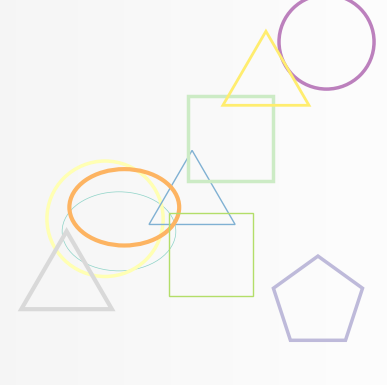[{"shape": "oval", "thickness": 0.5, "radius": 0.73, "center": [0.307, 0.399]}, {"shape": "circle", "thickness": 2.5, "radius": 0.75, "center": [0.271, 0.432]}, {"shape": "pentagon", "thickness": 2.5, "radius": 0.6, "center": [0.821, 0.214]}, {"shape": "triangle", "thickness": 1, "radius": 0.64, "center": [0.496, 0.481]}, {"shape": "oval", "thickness": 3, "radius": 0.71, "center": [0.321, 0.462]}, {"shape": "square", "thickness": 1, "radius": 0.54, "center": [0.544, 0.339]}, {"shape": "triangle", "thickness": 3, "radius": 0.67, "center": [0.172, 0.264]}, {"shape": "circle", "thickness": 2.5, "radius": 0.61, "center": [0.843, 0.891]}, {"shape": "square", "thickness": 2.5, "radius": 0.55, "center": [0.596, 0.641]}, {"shape": "triangle", "thickness": 2, "radius": 0.64, "center": [0.686, 0.791]}]